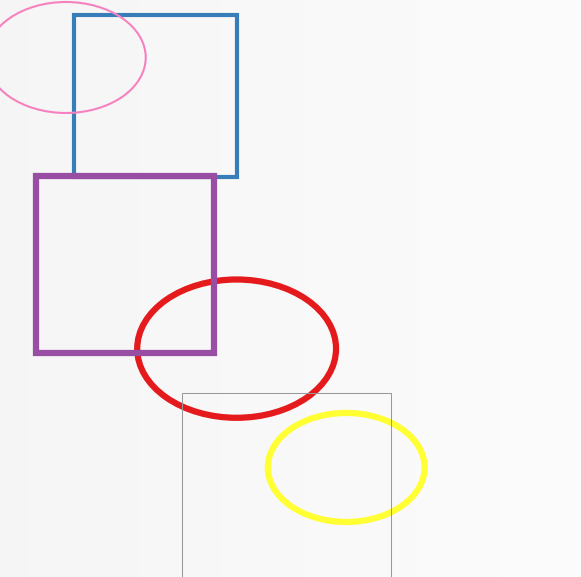[{"shape": "oval", "thickness": 3, "radius": 0.86, "center": [0.407, 0.395]}, {"shape": "square", "thickness": 2, "radius": 0.7, "center": [0.268, 0.832]}, {"shape": "square", "thickness": 3, "radius": 0.77, "center": [0.215, 0.54]}, {"shape": "oval", "thickness": 3, "radius": 0.67, "center": [0.596, 0.19]}, {"shape": "oval", "thickness": 1, "radius": 0.69, "center": [0.113, 0.9]}, {"shape": "square", "thickness": 0.5, "radius": 0.9, "center": [0.493, 0.138]}]